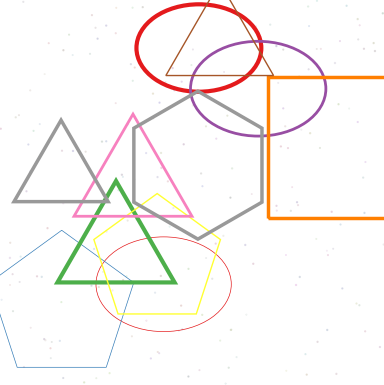[{"shape": "oval", "thickness": 3, "radius": 0.81, "center": [0.517, 0.875]}, {"shape": "oval", "thickness": 0.5, "radius": 0.88, "center": [0.425, 0.262]}, {"shape": "pentagon", "thickness": 0.5, "radius": 0.98, "center": [0.16, 0.205]}, {"shape": "triangle", "thickness": 3, "radius": 0.88, "center": [0.301, 0.354]}, {"shape": "oval", "thickness": 2, "radius": 0.88, "center": [0.671, 0.77]}, {"shape": "square", "thickness": 2.5, "radius": 0.92, "center": [0.88, 0.617]}, {"shape": "pentagon", "thickness": 1, "radius": 0.86, "center": [0.408, 0.324]}, {"shape": "triangle", "thickness": 1, "radius": 0.81, "center": [0.571, 0.885]}, {"shape": "triangle", "thickness": 2, "radius": 0.88, "center": [0.345, 0.527]}, {"shape": "hexagon", "thickness": 2.5, "radius": 0.96, "center": [0.514, 0.571]}, {"shape": "triangle", "thickness": 2.5, "radius": 0.71, "center": [0.159, 0.547]}]